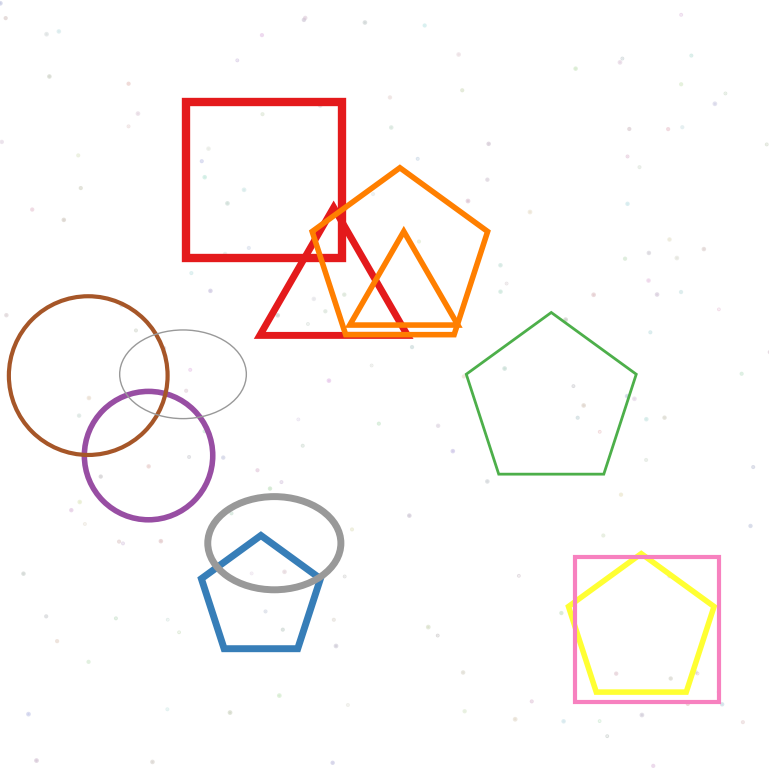[{"shape": "triangle", "thickness": 2.5, "radius": 0.55, "center": [0.433, 0.62]}, {"shape": "square", "thickness": 3, "radius": 0.51, "center": [0.343, 0.767]}, {"shape": "pentagon", "thickness": 2.5, "radius": 0.41, "center": [0.339, 0.223]}, {"shape": "pentagon", "thickness": 1, "radius": 0.58, "center": [0.716, 0.478]}, {"shape": "circle", "thickness": 2, "radius": 0.42, "center": [0.193, 0.408]}, {"shape": "pentagon", "thickness": 2, "radius": 0.6, "center": [0.519, 0.662]}, {"shape": "triangle", "thickness": 2, "radius": 0.41, "center": [0.524, 0.618]}, {"shape": "pentagon", "thickness": 2, "radius": 0.5, "center": [0.833, 0.182]}, {"shape": "circle", "thickness": 1.5, "radius": 0.52, "center": [0.115, 0.512]}, {"shape": "square", "thickness": 1.5, "radius": 0.47, "center": [0.841, 0.182]}, {"shape": "oval", "thickness": 2.5, "radius": 0.43, "center": [0.356, 0.295]}, {"shape": "oval", "thickness": 0.5, "radius": 0.41, "center": [0.238, 0.514]}]